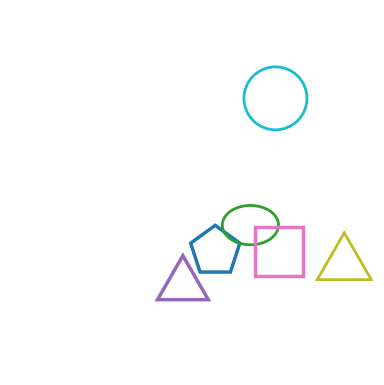[{"shape": "pentagon", "thickness": 2.5, "radius": 0.34, "center": [0.559, 0.348]}, {"shape": "oval", "thickness": 2, "radius": 0.36, "center": [0.65, 0.415]}, {"shape": "triangle", "thickness": 2.5, "radius": 0.38, "center": [0.475, 0.26]}, {"shape": "square", "thickness": 2.5, "radius": 0.31, "center": [0.724, 0.347]}, {"shape": "triangle", "thickness": 2, "radius": 0.41, "center": [0.894, 0.314]}, {"shape": "circle", "thickness": 2, "radius": 0.41, "center": [0.715, 0.745]}]